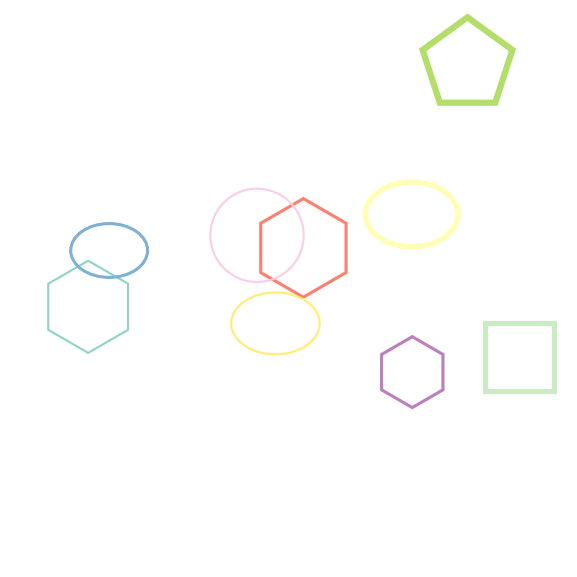[{"shape": "hexagon", "thickness": 1, "radius": 0.4, "center": [0.153, 0.468]}, {"shape": "oval", "thickness": 2.5, "radius": 0.4, "center": [0.713, 0.628]}, {"shape": "hexagon", "thickness": 1.5, "radius": 0.43, "center": [0.525, 0.57]}, {"shape": "oval", "thickness": 1.5, "radius": 0.33, "center": [0.189, 0.565]}, {"shape": "pentagon", "thickness": 3, "radius": 0.41, "center": [0.81, 0.887]}, {"shape": "circle", "thickness": 1, "radius": 0.4, "center": [0.445, 0.592]}, {"shape": "hexagon", "thickness": 1.5, "radius": 0.31, "center": [0.714, 0.355]}, {"shape": "square", "thickness": 2.5, "radius": 0.3, "center": [0.899, 0.381]}, {"shape": "oval", "thickness": 1, "radius": 0.38, "center": [0.477, 0.439]}]